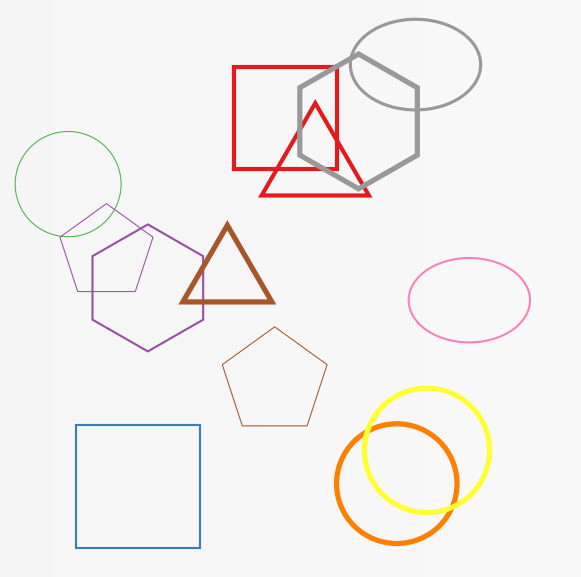[{"shape": "square", "thickness": 2, "radius": 0.44, "center": [0.492, 0.795]}, {"shape": "triangle", "thickness": 2, "radius": 0.53, "center": [0.542, 0.714]}, {"shape": "square", "thickness": 1, "radius": 0.53, "center": [0.237, 0.157]}, {"shape": "circle", "thickness": 0.5, "radius": 0.46, "center": [0.117, 0.68]}, {"shape": "pentagon", "thickness": 0.5, "radius": 0.42, "center": [0.183, 0.562]}, {"shape": "hexagon", "thickness": 1, "radius": 0.55, "center": [0.254, 0.501]}, {"shape": "circle", "thickness": 2.5, "radius": 0.52, "center": [0.683, 0.162]}, {"shape": "circle", "thickness": 2.5, "radius": 0.54, "center": [0.735, 0.219]}, {"shape": "triangle", "thickness": 2.5, "radius": 0.44, "center": [0.391, 0.521]}, {"shape": "pentagon", "thickness": 0.5, "radius": 0.47, "center": [0.473, 0.338]}, {"shape": "oval", "thickness": 1, "radius": 0.52, "center": [0.807, 0.479]}, {"shape": "hexagon", "thickness": 2.5, "radius": 0.58, "center": [0.617, 0.789]}, {"shape": "oval", "thickness": 1.5, "radius": 0.56, "center": [0.715, 0.887]}]